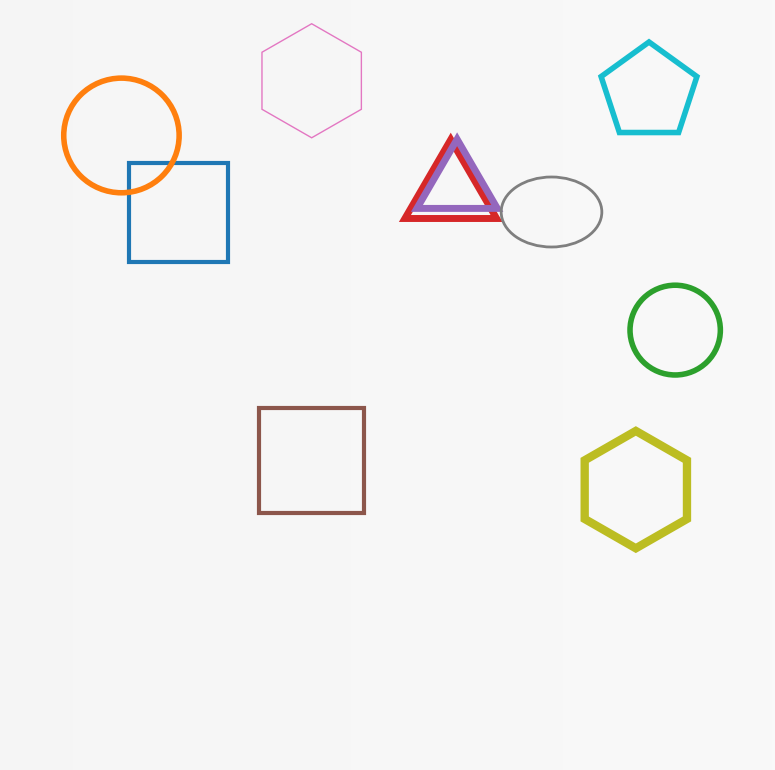[{"shape": "square", "thickness": 1.5, "radius": 0.32, "center": [0.231, 0.724]}, {"shape": "circle", "thickness": 2, "radius": 0.37, "center": [0.157, 0.824]}, {"shape": "circle", "thickness": 2, "radius": 0.29, "center": [0.871, 0.571]}, {"shape": "triangle", "thickness": 2.5, "radius": 0.34, "center": [0.582, 0.75]}, {"shape": "triangle", "thickness": 2.5, "radius": 0.3, "center": [0.59, 0.759]}, {"shape": "square", "thickness": 1.5, "radius": 0.34, "center": [0.402, 0.402]}, {"shape": "hexagon", "thickness": 0.5, "radius": 0.37, "center": [0.402, 0.895]}, {"shape": "oval", "thickness": 1, "radius": 0.32, "center": [0.712, 0.725]}, {"shape": "hexagon", "thickness": 3, "radius": 0.38, "center": [0.82, 0.364]}, {"shape": "pentagon", "thickness": 2, "radius": 0.32, "center": [0.837, 0.88]}]